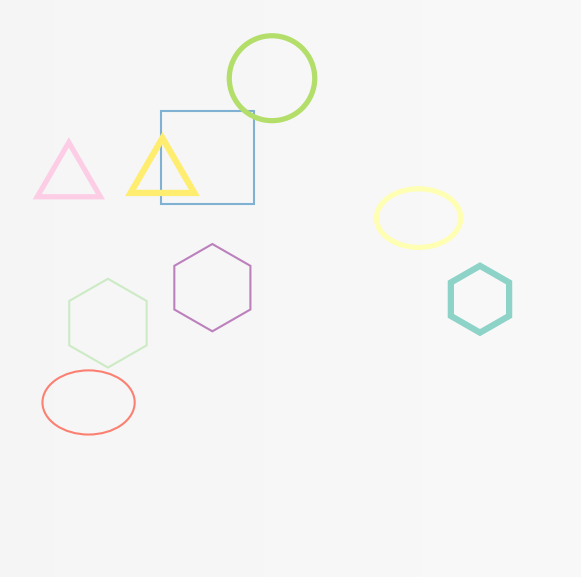[{"shape": "hexagon", "thickness": 3, "radius": 0.29, "center": [0.826, 0.481]}, {"shape": "oval", "thickness": 2.5, "radius": 0.36, "center": [0.72, 0.621]}, {"shape": "oval", "thickness": 1, "radius": 0.4, "center": [0.152, 0.302]}, {"shape": "square", "thickness": 1, "radius": 0.4, "center": [0.357, 0.726]}, {"shape": "circle", "thickness": 2.5, "radius": 0.37, "center": [0.468, 0.864]}, {"shape": "triangle", "thickness": 2.5, "radius": 0.31, "center": [0.118, 0.69]}, {"shape": "hexagon", "thickness": 1, "radius": 0.38, "center": [0.365, 0.501]}, {"shape": "hexagon", "thickness": 1, "radius": 0.38, "center": [0.186, 0.44]}, {"shape": "triangle", "thickness": 3, "radius": 0.32, "center": [0.28, 0.697]}]